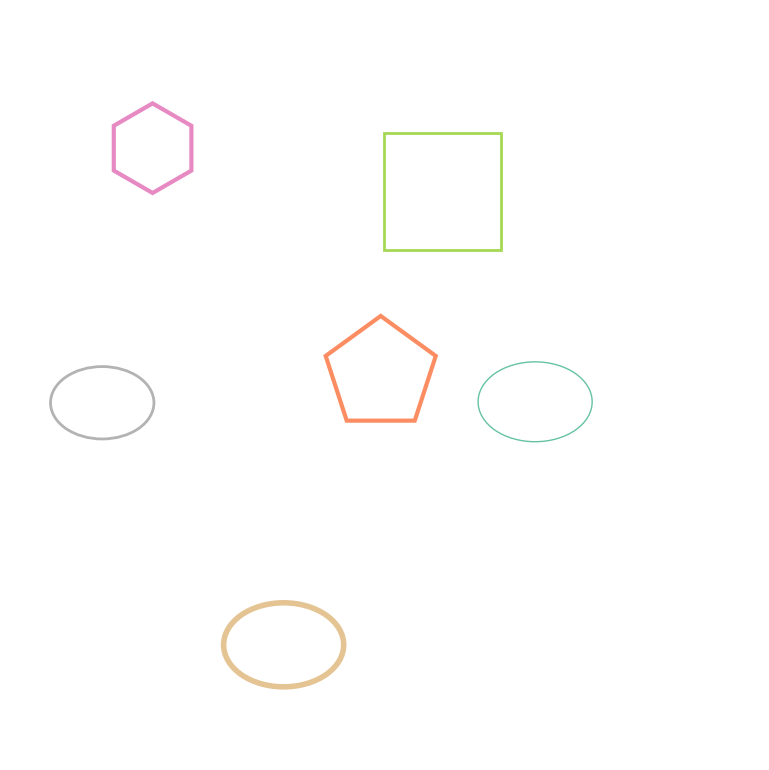[{"shape": "oval", "thickness": 0.5, "radius": 0.37, "center": [0.695, 0.478]}, {"shape": "pentagon", "thickness": 1.5, "radius": 0.38, "center": [0.494, 0.515]}, {"shape": "hexagon", "thickness": 1.5, "radius": 0.29, "center": [0.198, 0.808]}, {"shape": "square", "thickness": 1, "radius": 0.38, "center": [0.575, 0.752]}, {"shape": "oval", "thickness": 2, "radius": 0.39, "center": [0.368, 0.163]}, {"shape": "oval", "thickness": 1, "radius": 0.34, "center": [0.133, 0.477]}]